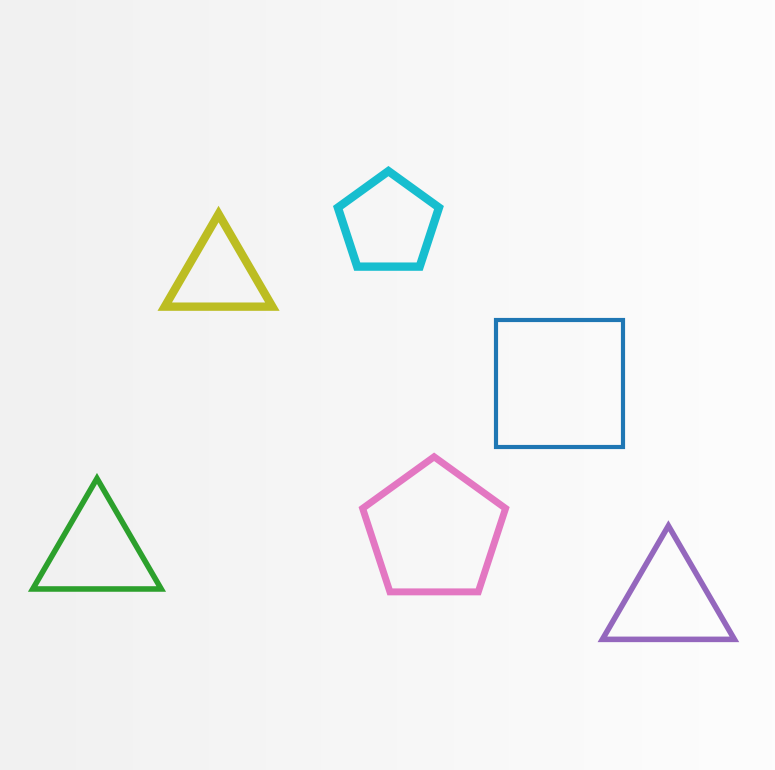[{"shape": "square", "thickness": 1.5, "radius": 0.41, "center": [0.722, 0.502]}, {"shape": "triangle", "thickness": 2, "radius": 0.48, "center": [0.125, 0.283]}, {"shape": "triangle", "thickness": 2, "radius": 0.49, "center": [0.862, 0.219]}, {"shape": "pentagon", "thickness": 2.5, "radius": 0.48, "center": [0.56, 0.31]}, {"shape": "triangle", "thickness": 3, "radius": 0.4, "center": [0.282, 0.642]}, {"shape": "pentagon", "thickness": 3, "radius": 0.34, "center": [0.501, 0.709]}]